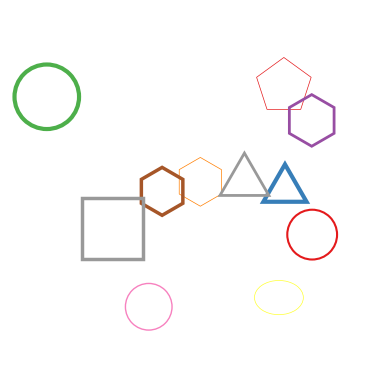[{"shape": "circle", "thickness": 1.5, "radius": 0.32, "center": [0.811, 0.391]}, {"shape": "pentagon", "thickness": 0.5, "radius": 0.37, "center": [0.737, 0.776]}, {"shape": "triangle", "thickness": 3, "radius": 0.32, "center": [0.74, 0.508]}, {"shape": "circle", "thickness": 3, "radius": 0.42, "center": [0.122, 0.749]}, {"shape": "hexagon", "thickness": 2, "radius": 0.34, "center": [0.81, 0.687]}, {"shape": "hexagon", "thickness": 0.5, "radius": 0.32, "center": [0.52, 0.528]}, {"shape": "oval", "thickness": 0.5, "radius": 0.32, "center": [0.724, 0.227]}, {"shape": "hexagon", "thickness": 2.5, "radius": 0.31, "center": [0.421, 0.503]}, {"shape": "circle", "thickness": 1, "radius": 0.3, "center": [0.386, 0.203]}, {"shape": "square", "thickness": 2.5, "radius": 0.4, "center": [0.291, 0.407]}, {"shape": "triangle", "thickness": 2, "radius": 0.37, "center": [0.635, 0.529]}]